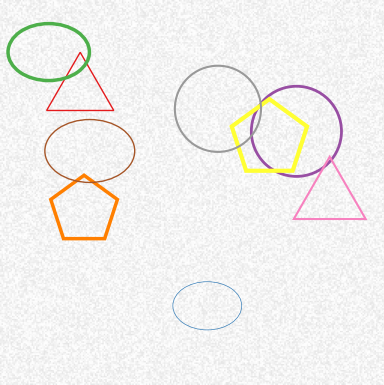[{"shape": "triangle", "thickness": 1, "radius": 0.5, "center": [0.208, 0.763]}, {"shape": "oval", "thickness": 0.5, "radius": 0.45, "center": [0.538, 0.206]}, {"shape": "oval", "thickness": 2.5, "radius": 0.53, "center": [0.127, 0.865]}, {"shape": "circle", "thickness": 2, "radius": 0.59, "center": [0.77, 0.659]}, {"shape": "pentagon", "thickness": 2.5, "radius": 0.45, "center": [0.218, 0.454]}, {"shape": "pentagon", "thickness": 3, "radius": 0.51, "center": [0.7, 0.64]}, {"shape": "oval", "thickness": 1, "radius": 0.58, "center": [0.233, 0.608]}, {"shape": "triangle", "thickness": 1.5, "radius": 0.54, "center": [0.856, 0.485]}, {"shape": "circle", "thickness": 1.5, "radius": 0.56, "center": [0.566, 0.717]}]